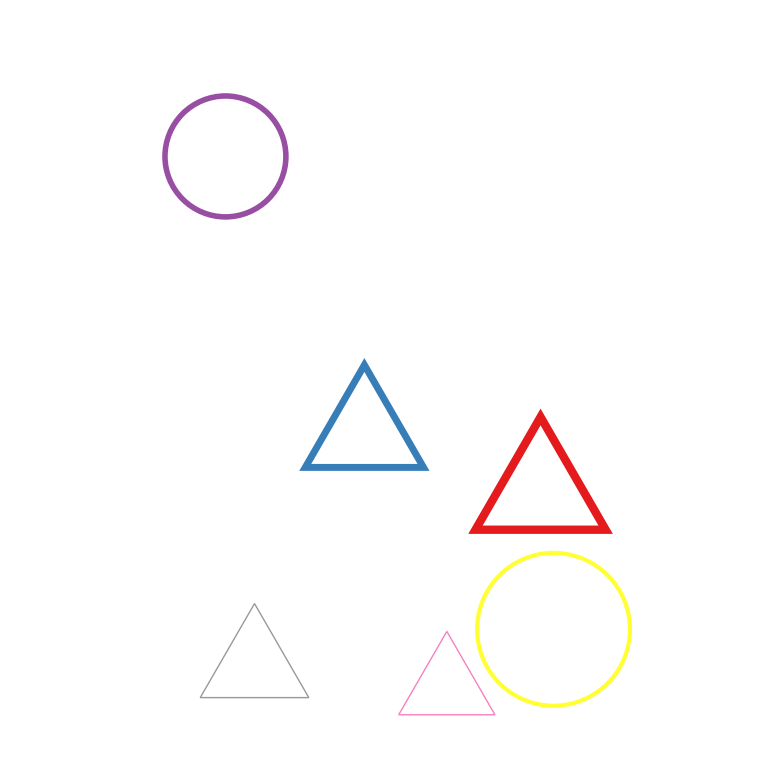[{"shape": "triangle", "thickness": 3, "radius": 0.49, "center": [0.702, 0.361]}, {"shape": "triangle", "thickness": 2.5, "radius": 0.44, "center": [0.473, 0.437]}, {"shape": "circle", "thickness": 2, "radius": 0.39, "center": [0.293, 0.797]}, {"shape": "circle", "thickness": 1.5, "radius": 0.5, "center": [0.719, 0.183]}, {"shape": "triangle", "thickness": 0.5, "radius": 0.36, "center": [0.58, 0.108]}, {"shape": "triangle", "thickness": 0.5, "radius": 0.41, "center": [0.331, 0.135]}]